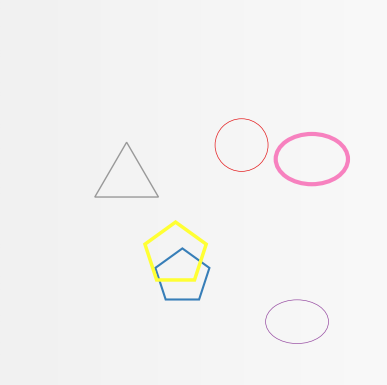[{"shape": "circle", "thickness": 0.5, "radius": 0.34, "center": [0.623, 0.623]}, {"shape": "pentagon", "thickness": 1.5, "radius": 0.37, "center": [0.471, 0.281]}, {"shape": "oval", "thickness": 0.5, "radius": 0.41, "center": [0.767, 0.164]}, {"shape": "pentagon", "thickness": 2.5, "radius": 0.42, "center": [0.453, 0.34]}, {"shape": "oval", "thickness": 3, "radius": 0.47, "center": [0.805, 0.587]}, {"shape": "triangle", "thickness": 1, "radius": 0.47, "center": [0.327, 0.536]}]